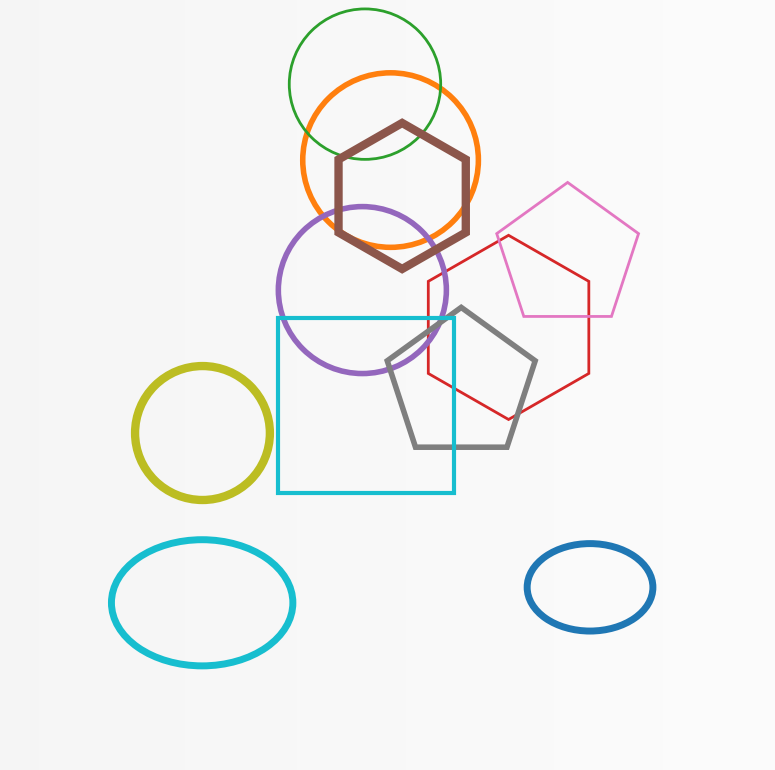[{"shape": "oval", "thickness": 2.5, "radius": 0.41, "center": [0.761, 0.237]}, {"shape": "circle", "thickness": 2, "radius": 0.57, "center": [0.504, 0.792]}, {"shape": "circle", "thickness": 1, "radius": 0.49, "center": [0.471, 0.891]}, {"shape": "hexagon", "thickness": 1, "radius": 0.6, "center": [0.656, 0.575]}, {"shape": "circle", "thickness": 2, "radius": 0.54, "center": [0.468, 0.623]}, {"shape": "hexagon", "thickness": 3, "radius": 0.47, "center": [0.519, 0.745]}, {"shape": "pentagon", "thickness": 1, "radius": 0.48, "center": [0.732, 0.667]}, {"shape": "pentagon", "thickness": 2, "radius": 0.5, "center": [0.595, 0.5]}, {"shape": "circle", "thickness": 3, "radius": 0.43, "center": [0.261, 0.438]}, {"shape": "square", "thickness": 1.5, "radius": 0.57, "center": [0.472, 0.473]}, {"shape": "oval", "thickness": 2.5, "radius": 0.59, "center": [0.261, 0.217]}]